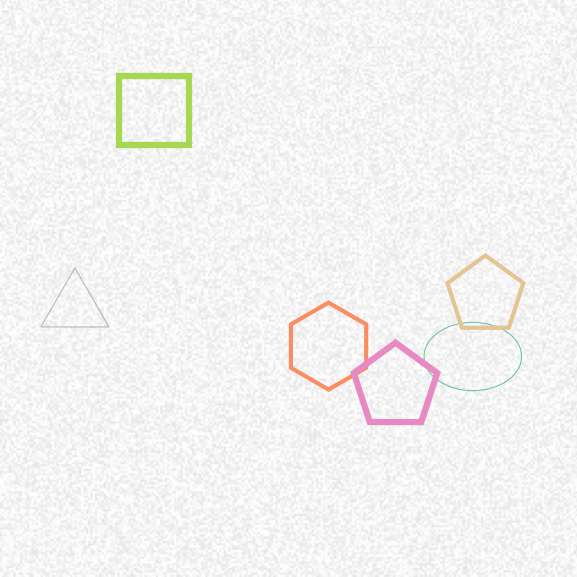[{"shape": "oval", "thickness": 0.5, "radius": 0.42, "center": [0.819, 0.382]}, {"shape": "hexagon", "thickness": 2, "radius": 0.38, "center": [0.569, 0.4]}, {"shape": "pentagon", "thickness": 3, "radius": 0.38, "center": [0.685, 0.33]}, {"shape": "square", "thickness": 3, "radius": 0.3, "center": [0.267, 0.808]}, {"shape": "pentagon", "thickness": 2, "radius": 0.35, "center": [0.841, 0.488]}, {"shape": "triangle", "thickness": 0.5, "radius": 0.34, "center": [0.13, 0.467]}]